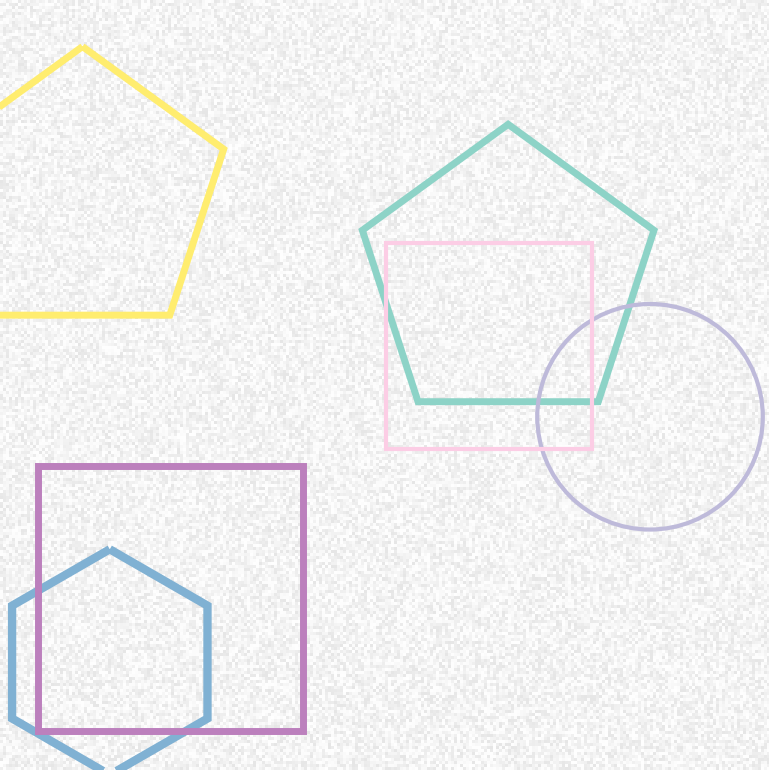[{"shape": "pentagon", "thickness": 2.5, "radius": 1.0, "center": [0.66, 0.639]}, {"shape": "circle", "thickness": 1.5, "radius": 0.73, "center": [0.844, 0.459]}, {"shape": "hexagon", "thickness": 3, "radius": 0.73, "center": [0.143, 0.14]}, {"shape": "square", "thickness": 1.5, "radius": 0.67, "center": [0.635, 0.55]}, {"shape": "square", "thickness": 2.5, "radius": 0.86, "center": [0.221, 0.223]}, {"shape": "pentagon", "thickness": 2.5, "radius": 0.96, "center": [0.107, 0.747]}]